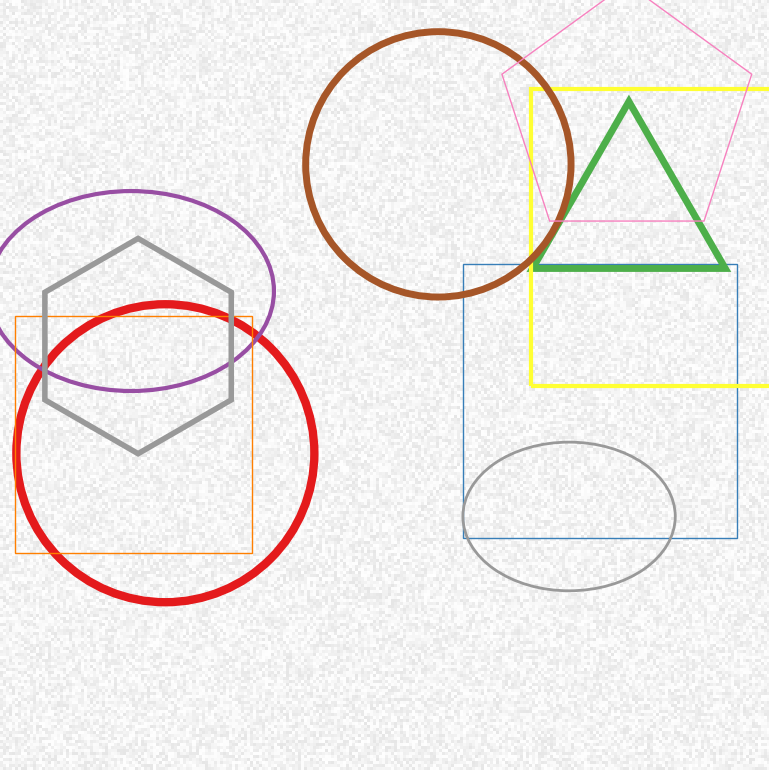[{"shape": "circle", "thickness": 3, "radius": 0.97, "center": [0.215, 0.411]}, {"shape": "square", "thickness": 0.5, "radius": 0.89, "center": [0.78, 0.479]}, {"shape": "triangle", "thickness": 2.5, "radius": 0.72, "center": [0.817, 0.724]}, {"shape": "oval", "thickness": 1.5, "radius": 0.93, "center": [0.17, 0.622]}, {"shape": "square", "thickness": 0.5, "radius": 0.77, "center": [0.173, 0.435]}, {"shape": "square", "thickness": 1.5, "radius": 0.96, "center": [0.883, 0.691]}, {"shape": "circle", "thickness": 2.5, "radius": 0.86, "center": [0.569, 0.787]}, {"shape": "pentagon", "thickness": 0.5, "radius": 0.85, "center": [0.814, 0.851]}, {"shape": "hexagon", "thickness": 2, "radius": 0.7, "center": [0.179, 0.551]}, {"shape": "oval", "thickness": 1, "radius": 0.69, "center": [0.739, 0.329]}]